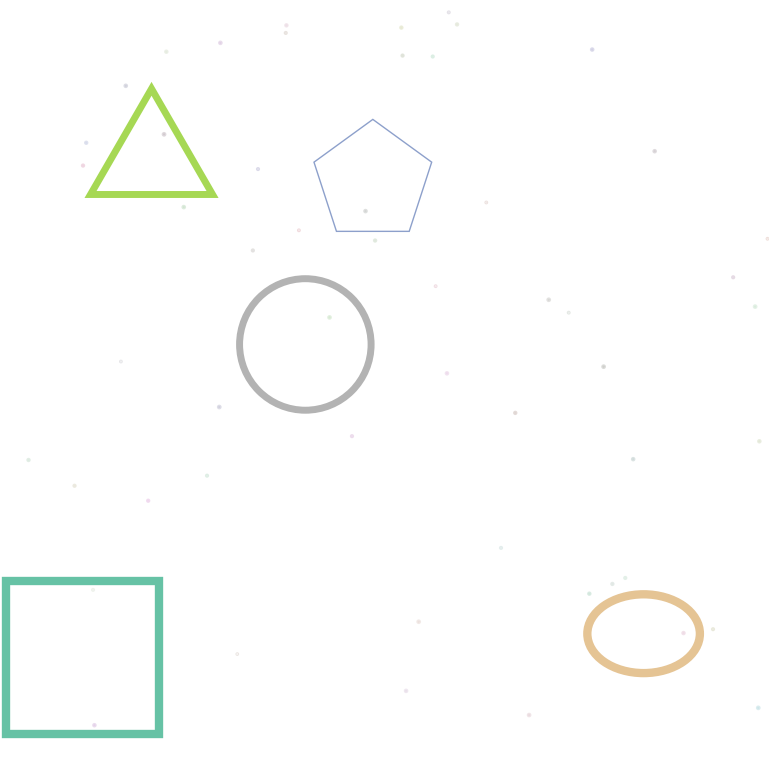[{"shape": "square", "thickness": 3, "radius": 0.5, "center": [0.107, 0.146]}, {"shape": "pentagon", "thickness": 0.5, "radius": 0.4, "center": [0.484, 0.765]}, {"shape": "triangle", "thickness": 2.5, "radius": 0.46, "center": [0.197, 0.793]}, {"shape": "oval", "thickness": 3, "radius": 0.37, "center": [0.836, 0.177]}, {"shape": "circle", "thickness": 2.5, "radius": 0.43, "center": [0.397, 0.553]}]